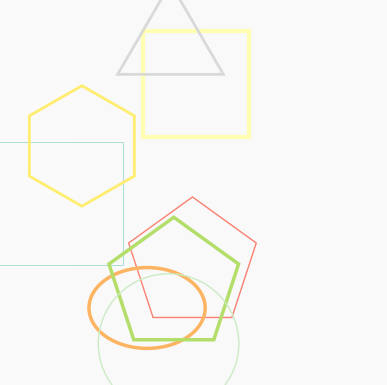[{"shape": "square", "thickness": 0.5, "radius": 0.8, "center": [0.158, 0.472]}, {"shape": "square", "thickness": 3, "radius": 0.69, "center": [0.506, 0.782]}, {"shape": "pentagon", "thickness": 1, "radius": 0.87, "center": [0.497, 0.315]}, {"shape": "oval", "thickness": 2.5, "radius": 0.75, "center": [0.38, 0.2]}, {"shape": "pentagon", "thickness": 2.5, "radius": 0.88, "center": [0.448, 0.26]}, {"shape": "triangle", "thickness": 2, "radius": 0.79, "center": [0.44, 0.886]}, {"shape": "circle", "thickness": 1, "radius": 0.91, "center": [0.435, 0.108]}, {"shape": "hexagon", "thickness": 2, "radius": 0.78, "center": [0.211, 0.621]}]